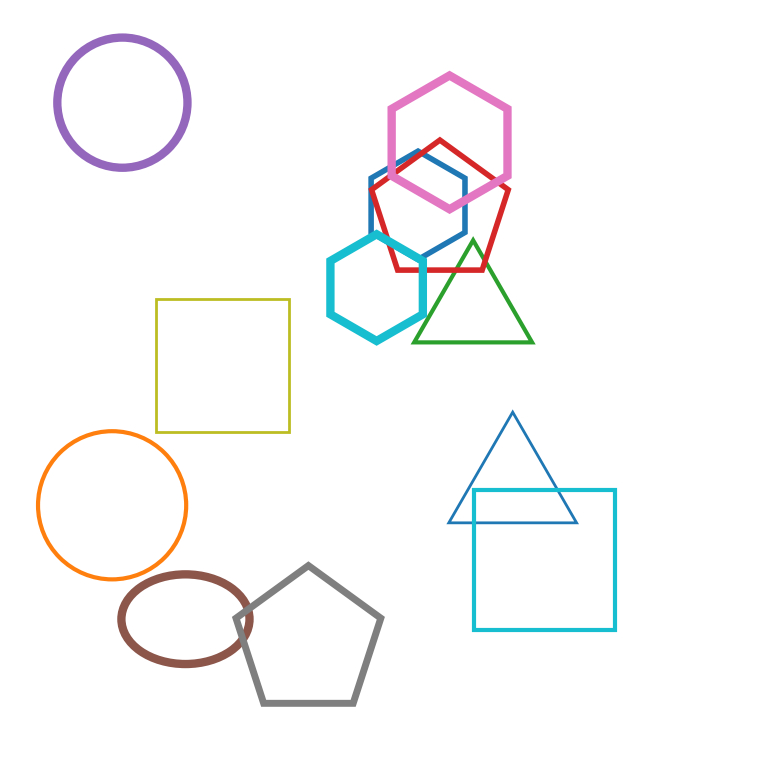[{"shape": "triangle", "thickness": 1, "radius": 0.48, "center": [0.666, 0.369]}, {"shape": "hexagon", "thickness": 2, "radius": 0.35, "center": [0.543, 0.733]}, {"shape": "circle", "thickness": 1.5, "radius": 0.48, "center": [0.146, 0.344]}, {"shape": "triangle", "thickness": 1.5, "radius": 0.44, "center": [0.614, 0.6]}, {"shape": "pentagon", "thickness": 2, "radius": 0.47, "center": [0.571, 0.725]}, {"shape": "circle", "thickness": 3, "radius": 0.42, "center": [0.159, 0.867]}, {"shape": "oval", "thickness": 3, "radius": 0.42, "center": [0.241, 0.196]}, {"shape": "hexagon", "thickness": 3, "radius": 0.43, "center": [0.584, 0.815]}, {"shape": "pentagon", "thickness": 2.5, "radius": 0.49, "center": [0.401, 0.167]}, {"shape": "square", "thickness": 1, "radius": 0.43, "center": [0.289, 0.525]}, {"shape": "hexagon", "thickness": 3, "radius": 0.35, "center": [0.489, 0.626]}, {"shape": "square", "thickness": 1.5, "radius": 0.46, "center": [0.707, 0.273]}]